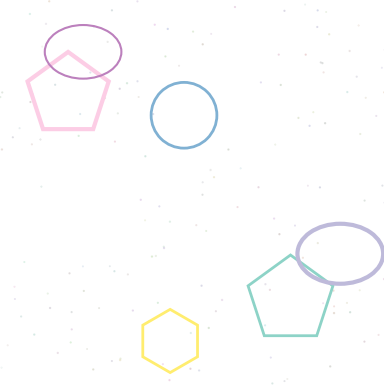[{"shape": "pentagon", "thickness": 2, "radius": 0.58, "center": [0.755, 0.222]}, {"shape": "oval", "thickness": 3, "radius": 0.56, "center": [0.884, 0.341]}, {"shape": "circle", "thickness": 2, "radius": 0.43, "center": [0.478, 0.701]}, {"shape": "pentagon", "thickness": 3, "radius": 0.55, "center": [0.177, 0.754]}, {"shape": "oval", "thickness": 1.5, "radius": 0.5, "center": [0.216, 0.865]}, {"shape": "hexagon", "thickness": 2, "radius": 0.41, "center": [0.442, 0.114]}]